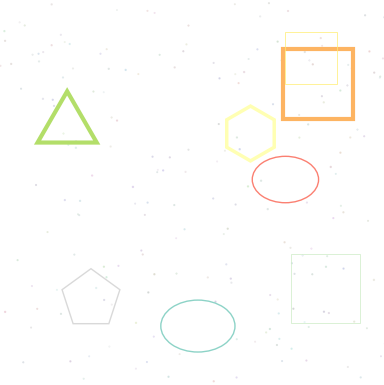[{"shape": "oval", "thickness": 1, "radius": 0.48, "center": [0.514, 0.153]}, {"shape": "hexagon", "thickness": 2.5, "radius": 0.36, "center": [0.651, 0.653]}, {"shape": "oval", "thickness": 1, "radius": 0.43, "center": [0.741, 0.534]}, {"shape": "square", "thickness": 3, "radius": 0.46, "center": [0.826, 0.781]}, {"shape": "triangle", "thickness": 3, "radius": 0.44, "center": [0.174, 0.674]}, {"shape": "pentagon", "thickness": 1, "radius": 0.39, "center": [0.236, 0.223]}, {"shape": "square", "thickness": 0.5, "radius": 0.45, "center": [0.845, 0.251]}, {"shape": "square", "thickness": 0.5, "radius": 0.34, "center": [0.808, 0.849]}]